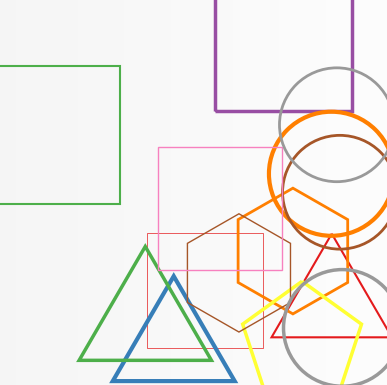[{"shape": "triangle", "thickness": 1.5, "radius": 0.9, "center": [0.856, 0.214]}, {"shape": "square", "thickness": 0.5, "radius": 0.75, "center": [0.529, 0.247]}, {"shape": "triangle", "thickness": 3, "radius": 0.91, "center": [0.448, 0.101]}, {"shape": "triangle", "thickness": 2.5, "radius": 0.99, "center": [0.375, 0.163]}, {"shape": "square", "thickness": 1.5, "radius": 0.9, "center": [0.129, 0.649]}, {"shape": "square", "thickness": 2.5, "radius": 0.88, "center": [0.731, 0.888]}, {"shape": "hexagon", "thickness": 2, "radius": 0.82, "center": [0.756, 0.348]}, {"shape": "circle", "thickness": 3, "radius": 0.81, "center": [0.855, 0.549]}, {"shape": "pentagon", "thickness": 2.5, "radius": 0.81, "center": [0.78, 0.108]}, {"shape": "circle", "thickness": 2, "radius": 0.74, "center": [0.877, 0.501]}, {"shape": "hexagon", "thickness": 1, "radius": 0.77, "center": [0.617, 0.291]}, {"shape": "square", "thickness": 1, "radius": 0.8, "center": [0.568, 0.458]}, {"shape": "circle", "thickness": 2, "radius": 0.74, "center": [0.869, 0.676]}, {"shape": "circle", "thickness": 2.5, "radius": 0.76, "center": [0.883, 0.148]}]